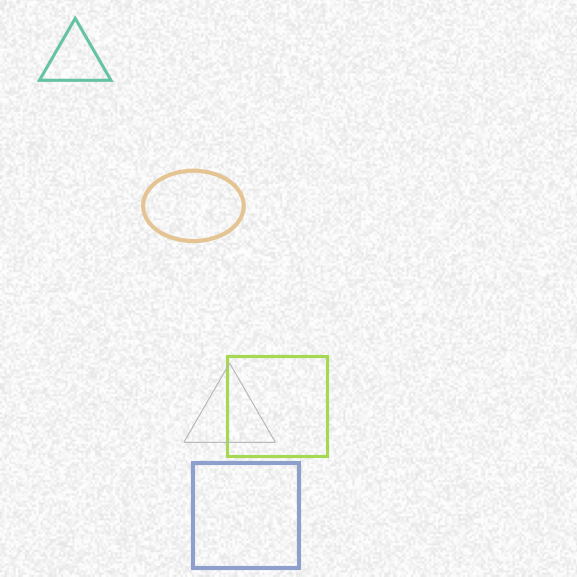[{"shape": "triangle", "thickness": 1.5, "radius": 0.36, "center": [0.13, 0.896]}, {"shape": "square", "thickness": 2, "radius": 0.46, "center": [0.427, 0.107]}, {"shape": "square", "thickness": 1.5, "radius": 0.43, "center": [0.48, 0.296]}, {"shape": "oval", "thickness": 2, "radius": 0.44, "center": [0.335, 0.643]}, {"shape": "triangle", "thickness": 0.5, "radius": 0.46, "center": [0.398, 0.279]}]